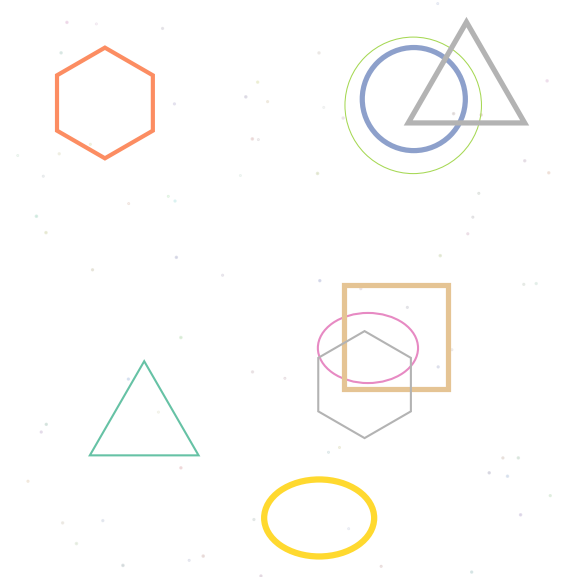[{"shape": "triangle", "thickness": 1, "radius": 0.54, "center": [0.25, 0.265]}, {"shape": "hexagon", "thickness": 2, "radius": 0.48, "center": [0.182, 0.821]}, {"shape": "circle", "thickness": 2.5, "radius": 0.45, "center": [0.717, 0.828]}, {"shape": "oval", "thickness": 1, "radius": 0.43, "center": [0.637, 0.397]}, {"shape": "circle", "thickness": 0.5, "radius": 0.59, "center": [0.716, 0.817]}, {"shape": "oval", "thickness": 3, "radius": 0.48, "center": [0.553, 0.102]}, {"shape": "square", "thickness": 2.5, "radius": 0.45, "center": [0.686, 0.416]}, {"shape": "triangle", "thickness": 2.5, "radius": 0.58, "center": [0.808, 0.844]}, {"shape": "hexagon", "thickness": 1, "radius": 0.46, "center": [0.631, 0.333]}]